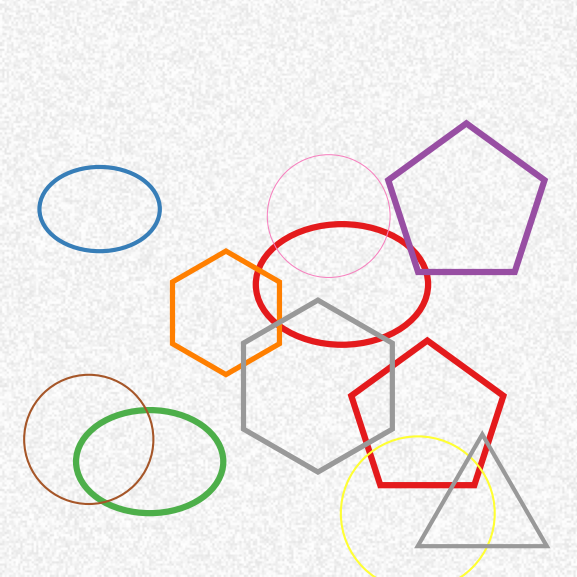[{"shape": "oval", "thickness": 3, "radius": 0.75, "center": [0.592, 0.507]}, {"shape": "pentagon", "thickness": 3, "radius": 0.69, "center": [0.74, 0.271]}, {"shape": "oval", "thickness": 2, "radius": 0.52, "center": [0.173, 0.637]}, {"shape": "oval", "thickness": 3, "radius": 0.64, "center": [0.259, 0.2]}, {"shape": "pentagon", "thickness": 3, "radius": 0.71, "center": [0.808, 0.643]}, {"shape": "hexagon", "thickness": 2.5, "radius": 0.53, "center": [0.391, 0.457]}, {"shape": "circle", "thickness": 1, "radius": 0.67, "center": [0.723, 0.11]}, {"shape": "circle", "thickness": 1, "radius": 0.56, "center": [0.154, 0.238]}, {"shape": "circle", "thickness": 0.5, "radius": 0.53, "center": [0.569, 0.625]}, {"shape": "triangle", "thickness": 2, "radius": 0.65, "center": [0.835, 0.118]}, {"shape": "hexagon", "thickness": 2.5, "radius": 0.74, "center": [0.551, 0.331]}]